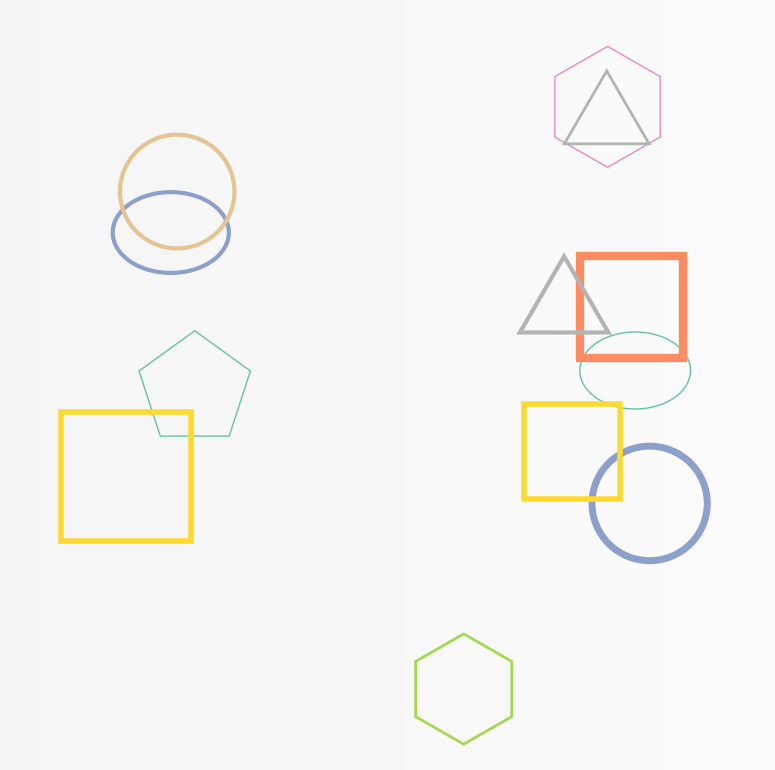[{"shape": "pentagon", "thickness": 0.5, "radius": 0.38, "center": [0.251, 0.495]}, {"shape": "oval", "thickness": 0.5, "radius": 0.36, "center": [0.82, 0.519]}, {"shape": "square", "thickness": 3, "radius": 0.33, "center": [0.814, 0.601]}, {"shape": "oval", "thickness": 1.5, "radius": 0.37, "center": [0.22, 0.698]}, {"shape": "circle", "thickness": 2.5, "radius": 0.37, "center": [0.838, 0.346]}, {"shape": "hexagon", "thickness": 0.5, "radius": 0.39, "center": [0.784, 0.861]}, {"shape": "hexagon", "thickness": 1, "radius": 0.36, "center": [0.598, 0.105]}, {"shape": "square", "thickness": 2, "radius": 0.42, "center": [0.162, 0.381]}, {"shape": "square", "thickness": 2, "radius": 0.31, "center": [0.738, 0.413]}, {"shape": "circle", "thickness": 1.5, "radius": 0.37, "center": [0.229, 0.751]}, {"shape": "triangle", "thickness": 1.5, "radius": 0.33, "center": [0.728, 0.601]}, {"shape": "triangle", "thickness": 1, "radius": 0.32, "center": [0.783, 0.845]}]